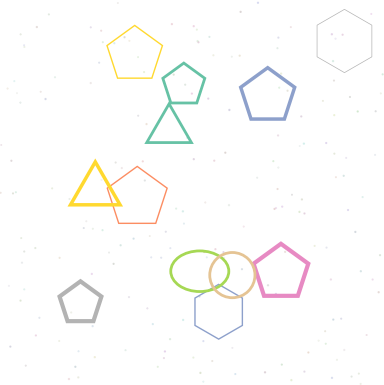[{"shape": "pentagon", "thickness": 2, "radius": 0.29, "center": [0.477, 0.779]}, {"shape": "triangle", "thickness": 2, "radius": 0.33, "center": [0.439, 0.663]}, {"shape": "pentagon", "thickness": 1, "radius": 0.41, "center": [0.356, 0.486]}, {"shape": "hexagon", "thickness": 1, "radius": 0.36, "center": [0.568, 0.19]}, {"shape": "pentagon", "thickness": 2.5, "radius": 0.37, "center": [0.695, 0.75]}, {"shape": "pentagon", "thickness": 3, "radius": 0.37, "center": [0.73, 0.292]}, {"shape": "oval", "thickness": 2, "radius": 0.38, "center": [0.519, 0.296]}, {"shape": "triangle", "thickness": 2.5, "radius": 0.37, "center": [0.247, 0.505]}, {"shape": "pentagon", "thickness": 1, "radius": 0.38, "center": [0.35, 0.858]}, {"shape": "circle", "thickness": 2, "radius": 0.29, "center": [0.604, 0.285]}, {"shape": "hexagon", "thickness": 0.5, "radius": 0.41, "center": [0.895, 0.894]}, {"shape": "pentagon", "thickness": 3, "radius": 0.29, "center": [0.209, 0.212]}]